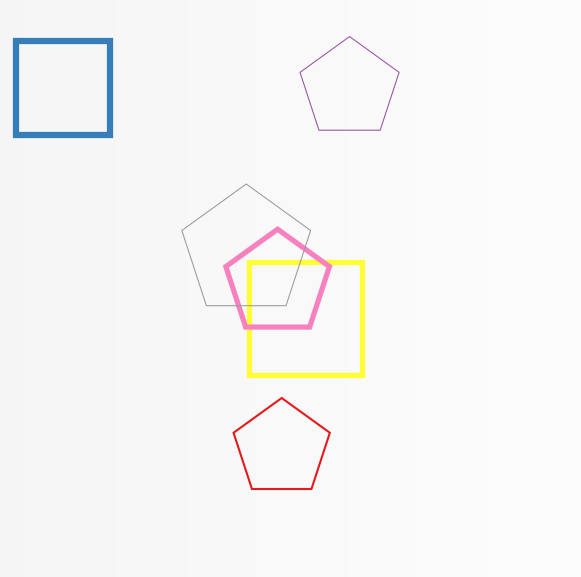[{"shape": "pentagon", "thickness": 1, "radius": 0.44, "center": [0.485, 0.223]}, {"shape": "square", "thickness": 3, "radius": 0.41, "center": [0.108, 0.847]}, {"shape": "pentagon", "thickness": 0.5, "radius": 0.45, "center": [0.601, 0.846]}, {"shape": "square", "thickness": 2.5, "radius": 0.49, "center": [0.526, 0.448]}, {"shape": "pentagon", "thickness": 2.5, "radius": 0.47, "center": [0.478, 0.509]}, {"shape": "pentagon", "thickness": 0.5, "radius": 0.58, "center": [0.424, 0.564]}]